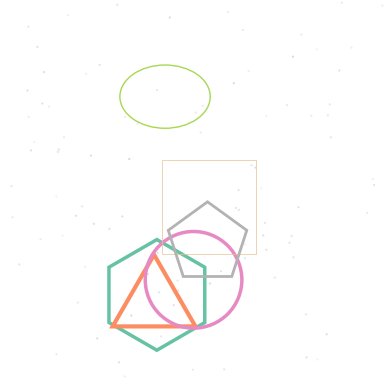[{"shape": "hexagon", "thickness": 2.5, "radius": 0.72, "center": [0.407, 0.234]}, {"shape": "triangle", "thickness": 3, "radius": 0.62, "center": [0.4, 0.214]}, {"shape": "circle", "thickness": 2.5, "radius": 0.63, "center": [0.503, 0.273]}, {"shape": "oval", "thickness": 1, "radius": 0.59, "center": [0.429, 0.749]}, {"shape": "square", "thickness": 0.5, "radius": 0.61, "center": [0.542, 0.463]}, {"shape": "pentagon", "thickness": 2, "radius": 0.54, "center": [0.539, 0.369]}]